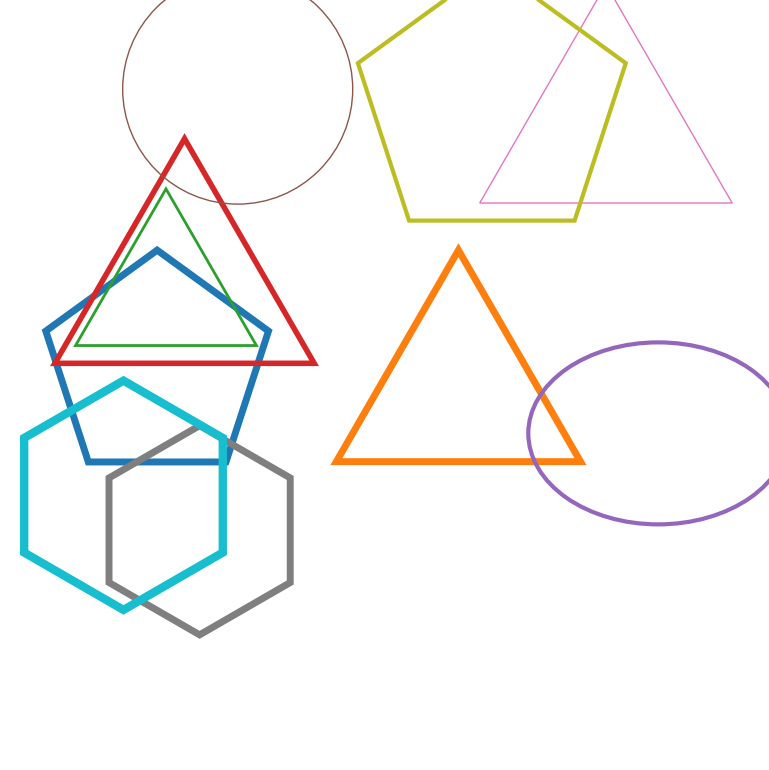[{"shape": "pentagon", "thickness": 2.5, "radius": 0.76, "center": [0.204, 0.523]}, {"shape": "triangle", "thickness": 2.5, "radius": 0.92, "center": [0.595, 0.492]}, {"shape": "triangle", "thickness": 1, "radius": 0.68, "center": [0.216, 0.619]}, {"shape": "triangle", "thickness": 2, "radius": 0.97, "center": [0.24, 0.625]}, {"shape": "oval", "thickness": 1.5, "radius": 0.84, "center": [0.855, 0.437]}, {"shape": "circle", "thickness": 0.5, "radius": 0.75, "center": [0.309, 0.884]}, {"shape": "triangle", "thickness": 0.5, "radius": 0.95, "center": [0.787, 0.831]}, {"shape": "hexagon", "thickness": 2.5, "radius": 0.68, "center": [0.259, 0.311]}, {"shape": "pentagon", "thickness": 1.5, "radius": 0.91, "center": [0.639, 0.861]}, {"shape": "hexagon", "thickness": 3, "radius": 0.74, "center": [0.16, 0.357]}]